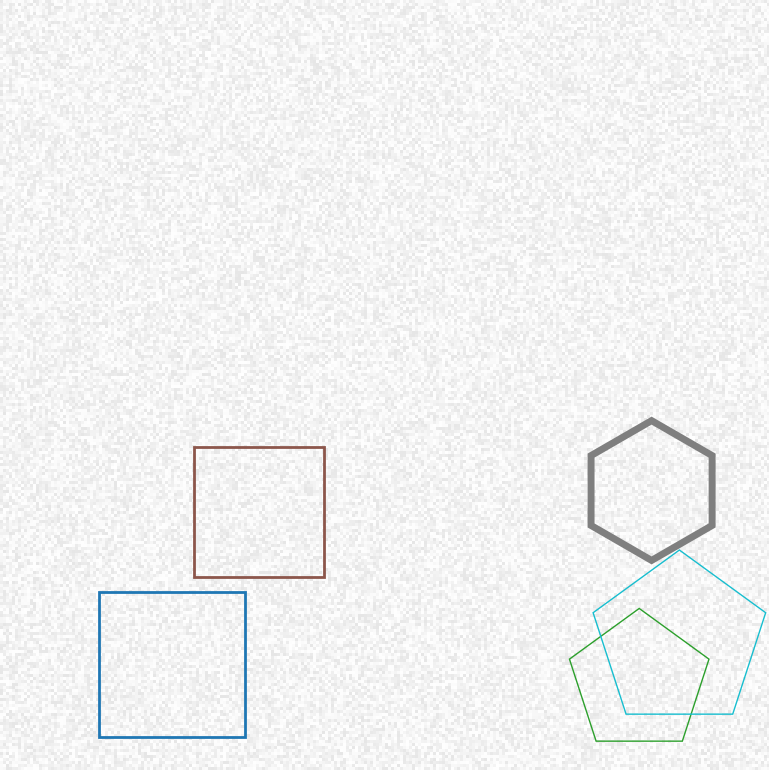[{"shape": "square", "thickness": 1, "radius": 0.47, "center": [0.223, 0.137]}, {"shape": "pentagon", "thickness": 0.5, "radius": 0.48, "center": [0.83, 0.115]}, {"shape": "square", "thickness": 1, "radius": 0.42, "center": [0.337, 0.335]}, {"shape": "hexagon", "thickness": 2.5, "radius": 0.45, "center": [0.846, 0.363]}, {"shape": "pentagon", "thickness": 0.5, "radius": 0.59, "center": [0.882, 0.168]}]